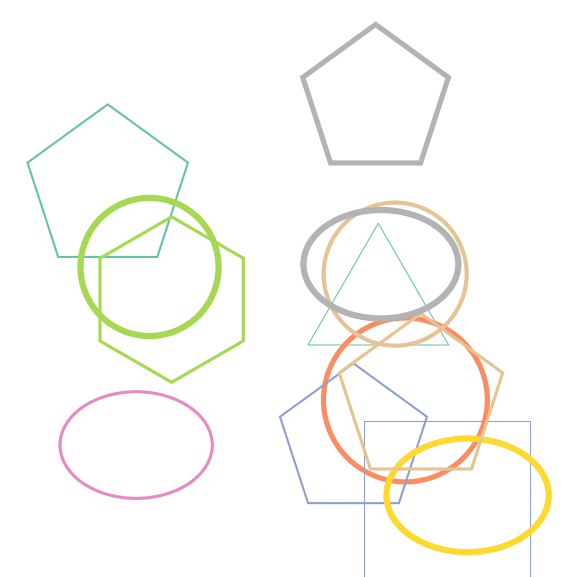[{"shape": "pentagon", "thickness": 1, "radius": 0.73, "center": [0.187, 0.672]}, {"shape": "triangle", "thickness": 0.5, "radius": 0.7, "center": [0.655, 0.472]}, {"shape": "circle", "thickness": 2.5, "radius": 0.71, "center": [0.702, 0.307]}, {"shape": "square", "thickness": 0.5, "radius": 0.72, "center": [0.774, 0.126]}, {"shape": "pentagon", "thickness": 1, "radius": 0.67, "center": [0.612, 0.236]}, {"shape": "oval", "thickness": 1.5, "radius": 0.66, "center": [0.236, 0.228]}, {"shape": "circle", "thickness": 3, "radius": 0.6, "center": [0.259, 0.537]}, {"shape": "hexagon", "thickness": 1.5, "radius": 0.72, "center": [0.297, 0.48]}, {"shape": "oval", "thickness": 3, "radius": 0.7, "center": [0.81, 0.141]}, {"shape": "circle", "thickness": 2, "radius": 0.62, "center": [0.684, 0.524]}, {"shape": "pentagon", "thickness": 1.5, "radius": 0.74, "center": [0.729, 0.307]}, {"shape": "pentagon", "thickness": 2.5, "radius": 0.66, "center": [0.65, 0.824]}, {"shape": "oval", "thickness": 3, "radius": 0.67, "center": [0.66, 0.542]}]